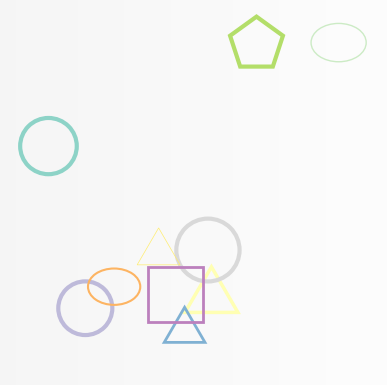[{"shape": "circle", "thickness": 3, "radius": 0.37, "center": [0.125, 0.621]}, {"shape": "triangle", "thickness": 2.5, "radius": 0.39, "center": [0.546, 0.228]}, {"shape": "circle", "thickness": 3, "radius": 0.35, "center": [0.22, 0.199]}, {"shape": "triangle", "thickness": 2, "radius": 0.3, "center": [0.476, 0.141]}, {"shape": "oval", "thickness": 1.5, "radius": 0.34, "center": [0.295, 0.255]}, {"shape": "pentagon", "thickness": 3, "radius": 0.36, "center": [0.662, 0.885]}, {"shape": "circle", "thickness": 3, "radius": 0.41, "center": [0.537, 0.351]}, {"shape": "square", "thickness": 2, "radius": 0.36, "center": [0.453, 0.235]}, {"shape": "oval", "thickness": 1, "radius": 0.36, "center": [0.874, 0.889]}, {"shape": "triangle", "thickness": 0.5, "radius": 0.32, "center": [0.409, 0.344]}]